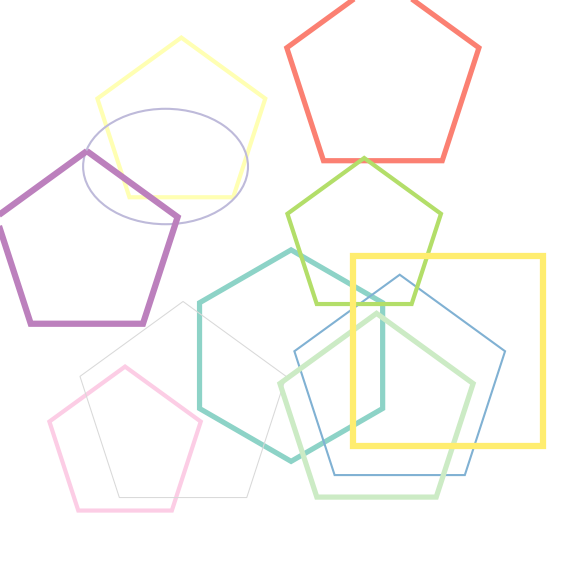[{"shape": "hexagon", "thickness": 2.5, "radius": 0.92, "center": [0.504, 0.383]}, {"shape": "pentagon", "thickness": 2, "radius": 0.76, "center": [0.314, 0.781]}, {"shape": "oval", "thickness": 1, "radius": 0.71, "center": [0.287, 0.711]}, {"shape": "pentagon", "thickness": 2.5, "radius": 0.87, "center": [0.663, 0.862]}, {"shape": "pentagon", "thickness": 1, "radius": 0.96, "center": [0.692, 0.332]}, {"shape": "pentagon", "thickness": 2, "radius": 0.7, "center": [0.631, 0.586]}, {"shape": "pentagon", "thickness": 2, "radius": 0.69, "center": [0.217, 0.227]}, {"shape": "pentagon", "thickness": 0.5, "radius": 0.94, "center": [0.317, 0.289]}, {"shape": "pentagon", "thickness": 3, "radius": 0.83, "center": [0.15, 0.572]}, {"shape": "pentagon", "thickness": 2.5, "radius": 0.88, "center": [0.652, 0.281]}, {"shape": "square", "thickness": 3, "radius": 0.82, "center": [0.775, 0.391]}]